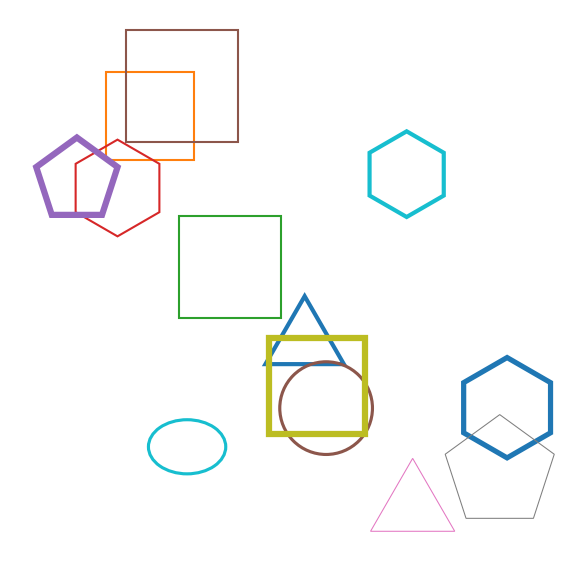[{"shape": "triangle", "thickness": 2, "radius": 0.39, "center": [0.528, 0.408]}, {"shape": "hexagon", "thickness": 2.5, "radius": 0.43, "center": [0.878, 0.293]}, {"shape": "square", "thickness": 1, "radius": 0.38, "center": [0.259, 0.799]}, {"shape": "square", "thickness": 1, "radius": 0.44, "center": [0.398, 0.537]}, {"shape": "hexagon", "thickness": 1, "radius": 0.42, "center": [0.203, 0.674]}, {"shape": "pentagon", "thickness": 3, "radius": 0.37, "center": [0.133, 0.687]}, {"shape": "square", "thickness": 1, "radius": 0.48, "center": [0.316, 0.85]}, {"shape": "circle", "thickness": 1.5, "radius": 0.4, "center": [0.565, 0.292]}, {"shape": "triangle", "thickness": 0.5, "radius": 0.42, "center": [0.715, 0.121]}, {"shape": "pentagon", "thickness": 0.5, "radius": 0.5, "center": [0.865, 0.182]}, {"shape": "square", "thickness": 3, "radius": 0.42, "center": [0.549, 0.33]}, {"shape": "hexagon", "thickness": 2, "radius": 0.37, "center": [0.704, 0.698]}, {"shape": "oval", "thickness": 1.5, "radius": 0.33, "center": [0.324, 0.225]}]